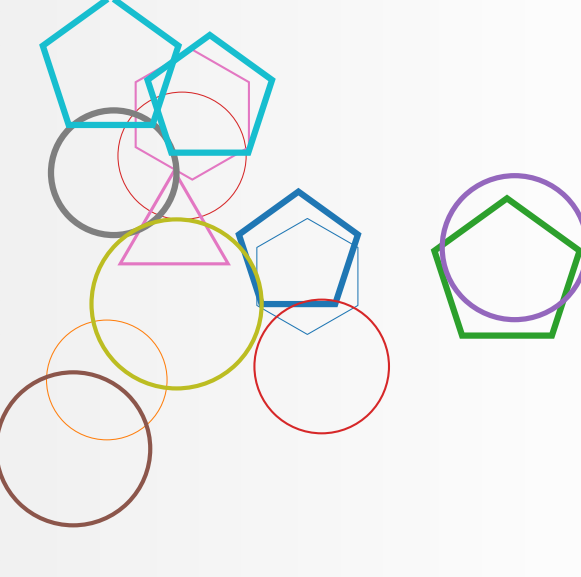[{"shape": "pentagon", "thickness": 3, "radius": 0.54, "center": [0.513, 0.56]}, {"shape": "hexagon", "thickness": 0.5, "radius": 0.5, "center": [0.529, 0.52]}, {"shape": "circle", "thickness": 0.5, "radius": 0.52, "center": [0.184, 0.341]}, {"shape": "pentagon", "thickness": 3, "radius": 0.66, "center": [0.872, 0.524]}, {"shape": "circle", "thickness": 1, "radius": 0.58, "center": [0.553, 0.365]}, {"shape": "circle", "thickness": 0.5, "radius": 0.55, "center": [0.313, 0.729]}, {"shape": "circle", "thickness": 2.5, "radius": 0.62, "center": [0.885, 0.57]}, {"shape": "circle", "thickness": 2, "radius": 0.66, "center": [0.126, 0.222]}, {"shape": "hexagon", "thickness": 1, "radius": 0.56, "center": [0.331, 0.801]}, {"shape": "triangle", "thickness": 1.5, "radius": 0.54, "center": [0.3, 0.596]}, {"shape": "circle", "thickness": 3, "radius": 0.54, "center": [0.196, 0.7]}, {"shape": "circle", "thickness": 2, "radius": 0.73, "center": [0.304, 0.473]}, {"shape": "pentagon", "thickness": 3, "radius": 0.56, "center": [0.361, 0.826]}, {"shape": "pentagon", "thickness": 3, "radius": 0.61, "center": [0.19, 0.882]}]